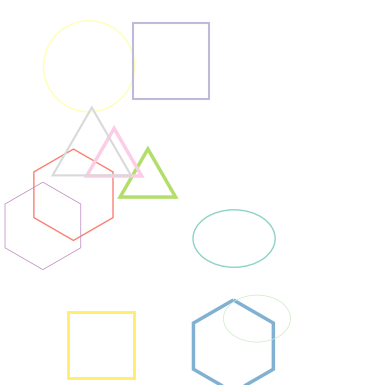[{"shape": "oval", "thickness": 1, "radius": 0.53, "center": [0.608, 0.38]}, {"shape": "circle", "thickness": 1, "radius": 0.59, "center": [0.231, 0.828]}, {"shape": "square", "thickness": 1.5, "radius": 0.49, "center": [0.445, 0.842]}, {"shape": "hexagon", "thickness": 1, "radius": 0.59, "center": [0.191, 0.494]}, {"shape": "hexagon", "thickness": 2.5, "radius": 0.6, "center": [0.606, 0.101]}, {"shape": "triangle", "thickness": 2.5, "radius": 0.42, "center": [0.384, 0.53]}, {"shape": "triangle", "thickness": 2.5, "radius": 0.41, "center": [0.296, 0.584]}, {"shape": "triangle", "thickness": 1.5, "radius": 0.59, "center": [0.238, 0.603]}, {"shape": "hexagon", "thickness": 0.5, "radius": 0.57, "center": [0.111, 0.413]}, {"shape": "oval", "thickness": 0.5, "radius": 0.44, "center": [0.667, 0.172]}, {"shape": "square", "thickness": 2, "radius": 0.43, "center": [0.262, 0.104]}]